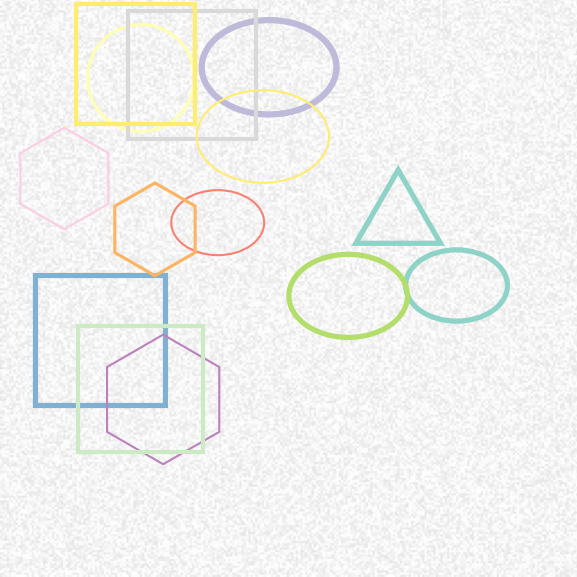[{"shape": "oval", "thickness": 2.5, "radius": 0.44, "center": [0.791, 0.505]}, {"shape": "triangle", "thickness": 2.5, "radius": 0.42, "center": [0.69, 0.62]}, {"shape": "circle", "thickness": 1.5, "radius": 0.46, "center": [0.244, 0.864]}, {"shape": "oval", "thickness": 3, "radius": 0.58, "center": [0.466, 0.883]}, {"shape": "oval", "thickness": 1, "radius": 0.4, "center": [0.377, 0.614]}, {"shape": "square", "thickness": 2.5, "radius": 0.56, "center": [0.173, 0.41]}, {"shape": "hexagon", "thickness": 1.5, "radius": 0.4, "center": [0.268, 0.602]}, {"shape": "oval", "thickness": 2.5, "radius": 0.51, "center": [0.603, 0.487]}, {"shape": "hexagon", "thickness": 1, "radius": 0.44, "center": [0.111, 0.69]}, {"shape": "square", "thickness": 2, "radius": 0.55, "center": [0.333, 0.869]}, {"shape": "hexagon", "thickness": 1, "radius": 0.56, "center": [0.283, 0.307]}, {"shape": "square", "thickness": 2, "radius": 0.54, "center": [0.243, 0.326]}, {"shape": "oval", "thickness": 1, "radius": 0.57, "center": [0.455, 0.763]}, {"shape": "square", "thickness": 2, "radius": 0.52, "center": [0.235, 0.888]}]